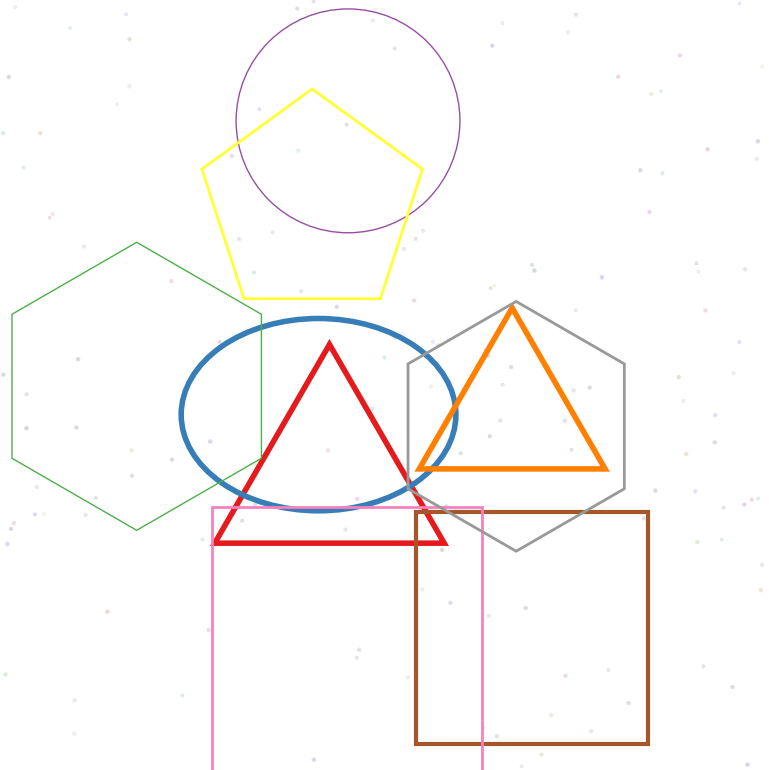[{"shape": "triangle", "thickness": 2, "radius": 0.86, "center": [0.428, 0.381]}, {"shape": "oval", "thickness": 2, "radius": 0.89, "center": [0.414, 0.462]}, {"shape": "hexagon", "thickness": 0.5, "radius": 0.94, "center": [0.178, 0.498]}, {"shape": "circle", "thickness": 0.5, "radius": 0.73, "center": [0.452, 0.843]}, {"shape": "triangle", "thickness": 2, "radius": 0.7, "center": [0.665, 0.461]}, {"shape": "pentagon", "thickness": 1, "radius": 0.75, "center": [0.405, 0.734]}, {"shape": "square", "thickness": 1.5, "radius": 0.75, "center": [0.691, 0.185]}, {"shape": "square", "thickness": 1, "radius": 0.88, "center": [0.451, 0.166]}, {"shape": "hexagon", "thickness": 1, "radius": 0.81, "center": [0.67, 0.446]}]